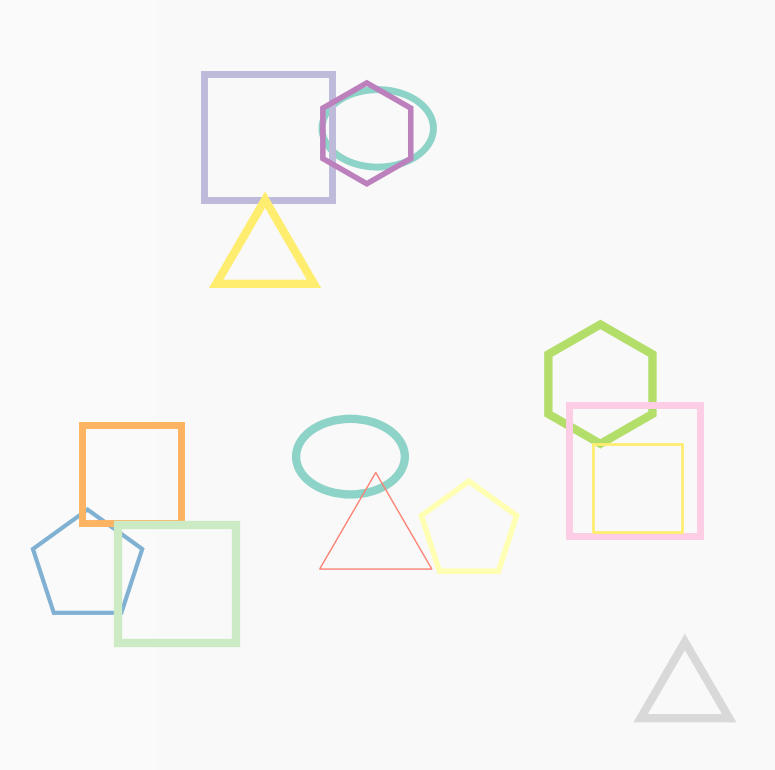[{"shape": "oval", "thickness": 2.5, "radius": 0.36, "center": [0.487, 0.833]}, {"shape": "oval", "thickness": 3, "radius": 0.35, "center": [0.452, 0.407]}, {"shape": "pentagon", "thickness": 2, "radius": 0.32, "center": [0.605, 0.31]}, {"shape": "square", "thickness": 2.5, "radius": 0.41, "center": [0.346, 0.822]}, {"shape": "triangle", "thickness": 0.5, "radius": 0.42, "center": [0.485, 0.303]}, {"shape": "pentagon", "thickness": 1.5, "radius": 0.37, "center": [0.113, 0.264]}, {"shape": "square", "thickness": 2.5, "radius": 0.32, "center": [0.169, 0.384]}, {"shape": "hexagon", "thickness": 3, "radius": 0.39, "center": [0.775, 0.501]}, {"shape": "square", "thickness": 2.5, "radius": 0.42, "center": [0.819, 0.389]}, {"shape": "triangle", "thickness": 3, "radius": 0.33, "center": [0.884, 0.1]}, {"shape": "hexagon", "thickness": 2, "radius": 0.33, "center": [0.473, 0.827]}, {"shape": "square", "thickness": 3, "radius": 0.38, "center": [0.228, 0.241]}, {"shape": "square", "thickness": 1, "radius": 0.29, "center": [0.823, 0.366]}, {"shape": "triangle", "thickness": 3, "radius": 0.36, "center": [0.342, 0.668]}]